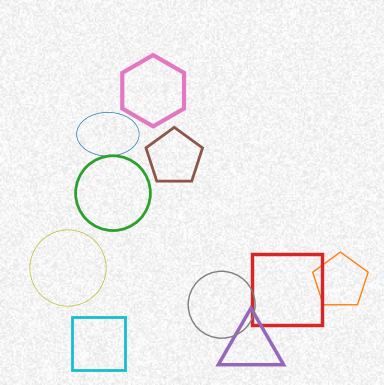[{"shape": "oval", "thickness": 0.5, "radius": 0.41, "center": [0.28, 0.651]}, {"shape": "pentagon", "thickness": 1, "radius": 0.38, "center": [0.884, 0.27]}, {"shape": "circle", "thickness": 2, "radius": 0.49, "center": [0.293, 0.498]}, {"shape": "square", "thickness": 2.5, "radius": 0.46, "center": [0.745, 0.247]}, {"shape": "triangle", "thickness": 2.5, "radius": 0.49, "center": [0.652, 0.102]}, {"shape": "pentagon", "thickness": 2, "radius": 0.39, "center": [0.453, 0.592]}, {"shape": "hexagon", "thickness": 3, "radius": 0.46, "center": [0.398, 0.764]}, {"shape": "circle", "thickness": 1, "radius": 0.43, "center": [0.576, 0.208]}, {"shape": "circle", "thickness": 0.5, "radius": 0.5, "center": [0.177, 0.304]}, {"shape": "square", "thickness": 2, "radius": 0.34, "center": [0.257, 0.108]}]